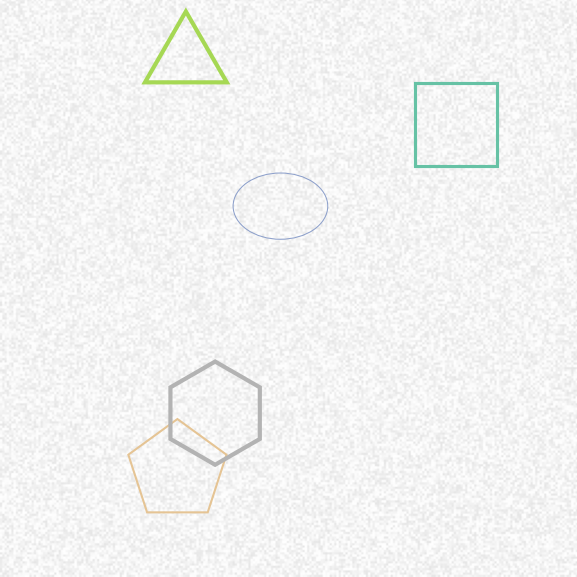[{"shape": "square", "thickness": 1.5, "radius": 0.36, "center": [0.789, 0.784]}, {"shape": "oval", "thickness": 0.5, "radius": 0.41, "center": [0.486, 0.642]}, {"shape": "triangle", "thickness": 2, "radius": 0.41, "center": [0.322, 0.897]}, {"shape": "pentagon", "thickness": 1, "radius": 0.45, "center": [0.307, 0.184]}, {"shape": "hexagon", "thickness": 2, "radius": 0.45, "center": [0.373, 0.284]}]